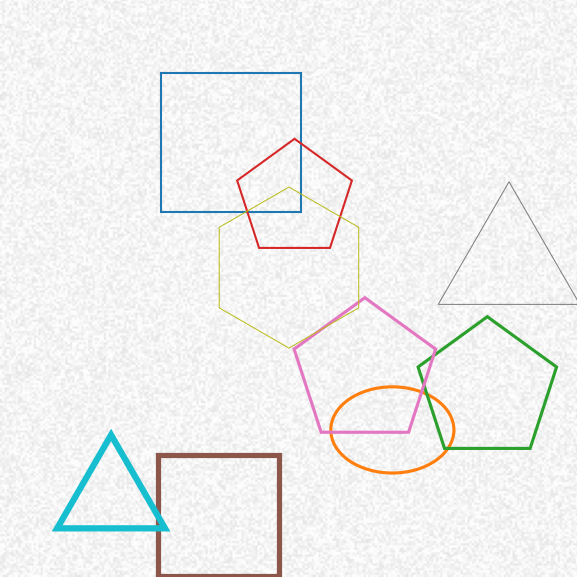[{"shape": "square", "thickness": 1, "radius": 0.6, "center": [0.4, 0.753]}, {"shape": "oval", "thickness": 1.5, "radius": 0.53, "center": [0.679, 0.255]}, {"shape": "pentagon", "thickness": 1.5, "radius": 0.63, "center": [0.844, 0.325]}, {"shape": "pentagon", "thickness": 1, "radius": 0.52, "center": [0.51, 0.654]}, {"shape": "square", "thickness": 2.5, "radius": 0.52, "center": [0.378, 0.107]}, {"shape": "pentagon", "thickness": 1.5, "radius": 0.64, "center": [0.632, 0.355]}, {"shape": "triangle", "thickness": 0.5, "radius": 0.71, "center": [0.881, 0.543]}, {"shape": "hexagon", "thickness": 0.5, "radius": 0.7, "center": [0.5, 0.536]}, {"shape": "triangle", "thickness": 3, "radius": 0.54, "center": [0.192, 0.138]}]